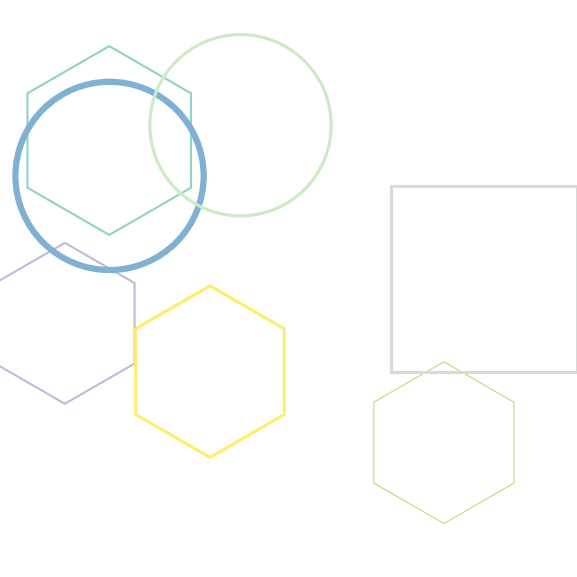[{"shape": "hexagon", "thickness": 1, "radius": 0.82, "center": [0.189, 0.756]}, {"shape": "hexagon", "thickness": 1, "radius": 0.7, "center": [0.112, 0.439]}, {"shape": "circle", "thickness": 3, "radius": 0.81, "center": [0.19, 0.695]}, {"shape": "hexagon", "thickness": 0.5, "radius": 0.7, "center": [0.769, 0.233]}, {"shape": "square", "thickness": 1.5, "radius": 0.81, "center": [0.837, 0.517]}, {"shape": "circle", "thickness": 1.5, "radius": 0.79, "center": [0.416, 0.782]}, {"shape": "hexagon", "thickness": 1.5, "radius": 0.74, "center": [0.364, 0.356]}]